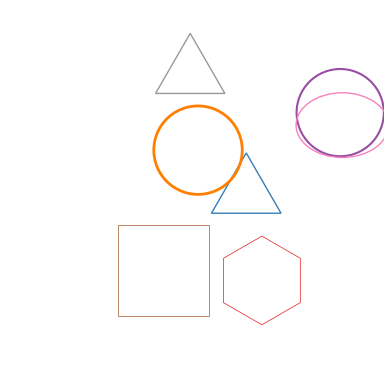[{"shape": "hexagon", "thickness": 0.5, "radius": 0.58, "center": [0.68, 0.272]}, {"shape": "triangle", "thickness": 1, "radius": 0.52, "center": [0.64, 0.498]}, {"shape": "circle", "thickness": 1.5, "radius": 0.57, "center": [0.884, 0.707]}, {"shape": "circle", "thickness": 2, "radius": 0.57, "center": [0.514, 0.61]}, {"shape": "square", "thickness": 0.5, "radius": 0.59, "center": [0.425, 0.296]}, {"shape": "oval", "thickness": 1, "radius": 0.6, "center": [0.889, 0.675]}, {"shape": "triangle", "thickness": 1, "radius": 0.52, "center": [0.494, 0.809]}]